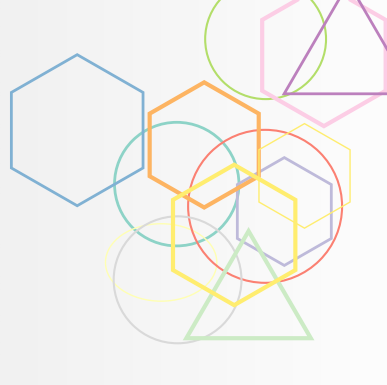[{"shape": "circle", "thickness": 2, "radius": 0.8, "center": [0.456, 0.522]}, {"shape": "oval", "thickness": 1, "radius": 0.72, "center": [0.416, 0.318]}, {"shape": "hexagon", "thickness": 2, "radius": 0.7, "center": [0.734, 0.451]}, {"shape": "circle", "thickness": 1.5, "radius": 0.99, "center": [0.684, 0.464]}, {"shape": "hexagon", "thickness": 2, "radius": 0.98, "center": [0.199, 0.662]}, {"shape": "hexagon", "thickness": 3, "radius": 0.81, "center": [0.527, 0.624]}, {"shape": "circle", "thickness": 1.5, "radius": 0.78, "center": [0.685, 0.899]}, {"shape": "hexagon", "thickness": 3, "radius": 0.92, "center": [0.836, 0.856]}, {"shape": "circle", "thickness": 1.5, "radius": 0.82, "center": [0.458, 0.273]}, {"shape": "triangle", "thickness": 2, "radius": 0.96, "center": [0.9, 0.852]}, {"shape": "triangle", "thickness": 3, "radius": 0.93, "center": [0.641, 0.214]}, {"shape": "hexagon", "thickness": 3, "radius": 0.91, "center": [0.604, 0.39]}, {"shape": "hexagon", "thickness": 1, "radius": 0.68, "center": [0.786, 0.543]}]